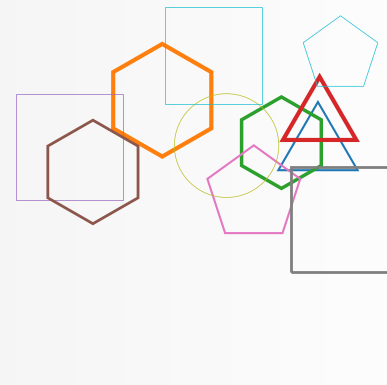[{"shape": "triangle", "thickness": 1.5, "radius": 0.59, "center": [0.82, 0.617]}, {"shape": "hexagon", "thickness": 3, "radius": 0.73, "center": [0.419, 0.74]}, {"shape": "hexagon", "thickness": 2.5, "radius": 0.59, "center": [0.726, 0.629]}, {"shape": "triangle", "thickness": 3, "radius": 0.55, "center": [0.825, 0.691]}, {"shape": "square", "thickness": 0.5, "radius": 0.69, "center": [0.179, 0.619]}, {"shape": "hexagon", "thickness": 2, "radius": 0.67, "center": [0.24, 0.553]}, {"shape": "pentagon", "thickness": 1.5, "radius": 0.63, "center": [0.655, 0.496]}, {"shape": "square", "thickness": 2, "radius": 0.68, "center": [0.887, 0.43]}, {"shape": "circle", "thickness": 0.5, "radius": 0.67, "center": [0.585, 0.622]}, {"shape": "pentagon", "thickness": 0.5, "radius": 0.51, "center": [0.879, 0.858]}, {"shape": "square", "thickness": 0.5, "radius": 0.63, "center": [0.551, 0.856]}]